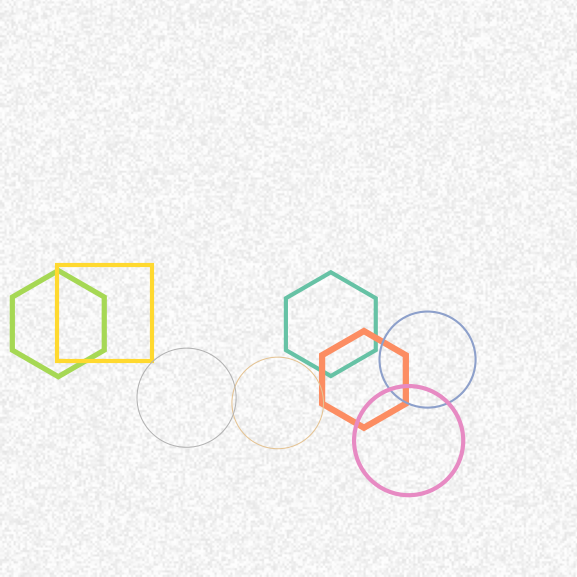[{"shape": "hexagon", "thickness": 2, "radius": 0.45, "center": [0.573, 0.438]}, {"shape": "hexagon", "thickness": 3, "radius": 0.42, "center": [0.63, 0.342]}, {"shape": "circle", "thickness": 1, "radius": 0.42, "center": [0.74, 0.376]}, {"shape": "circle", "thickness": 2, "radius": 0.47, "center": [0.708, 0.236]}, {"shape": "hexagon", "thickness": 2.5, "radius": 0.46, "center": [0.101, 0.439]}, {"shape": "square", "thickness": 2, "radius": 0.41, "center": [0.181, 0.457]}, {"shape": "circle", "thickness": 0.5, "radius": 0.4, "center": [0.481, 0.301]}, {"shape": "circle", "thickness": 0.5, "radius": 0.43, "center": [0.323, 0.31]}]